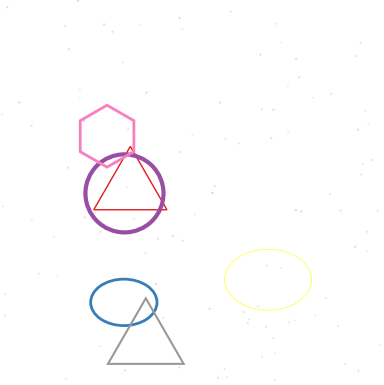[{"shape": "triangle", "thickness": 1, "radius": 0.55, "center": [0.339, 0.51]}, {"shape": "oval", "thickness": 2, "radius": 0.43, "center": [0.322, 0.215]}, {"shape": "circle", "thickness": 3, "radius": 0.51, "center": [0.323, 0.498]}, {"shape": "oval", "thickness": 0.5, "radius": 0.57, "center": [0.697, 0.273]}, {"shape": "hexagon", "thickness": 2, "radius": 0.4, "center": [0.278, 0.646]}, {"shape": "triangle", "thickness": 1.5, "radius": 0.57, "center": [0.379, 0.112]}]